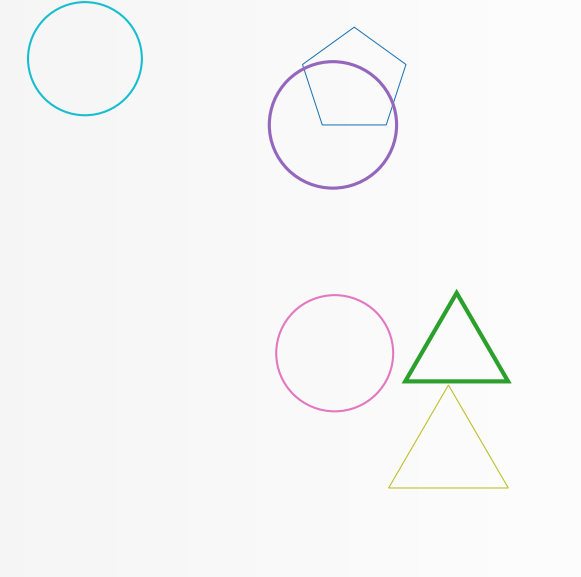[{"shape": "pentagon", "thickness": 0.5, "radius": 0.47, "center": [0.609, 0.859]}, {"shape": "triangle", "thickness": 2, "radius": 0.51, "center": [0.786, 0.39]}, {"shape": "circle", "thickness": 1.5, "radius": 0.55, "center": [0.573, 0.783]}, {"shape": "circle", "thickness": 1, "radius": 0.5, "center": [0.576, 0.387]}, {"shape": "triangle", "thickness": 0.5, "radius": 0.59, "center": [0.772, 0.214]}, {"shape": "circle", "thickness": 1, "radius": 0.49, "center": [0.146, 0.898]}]